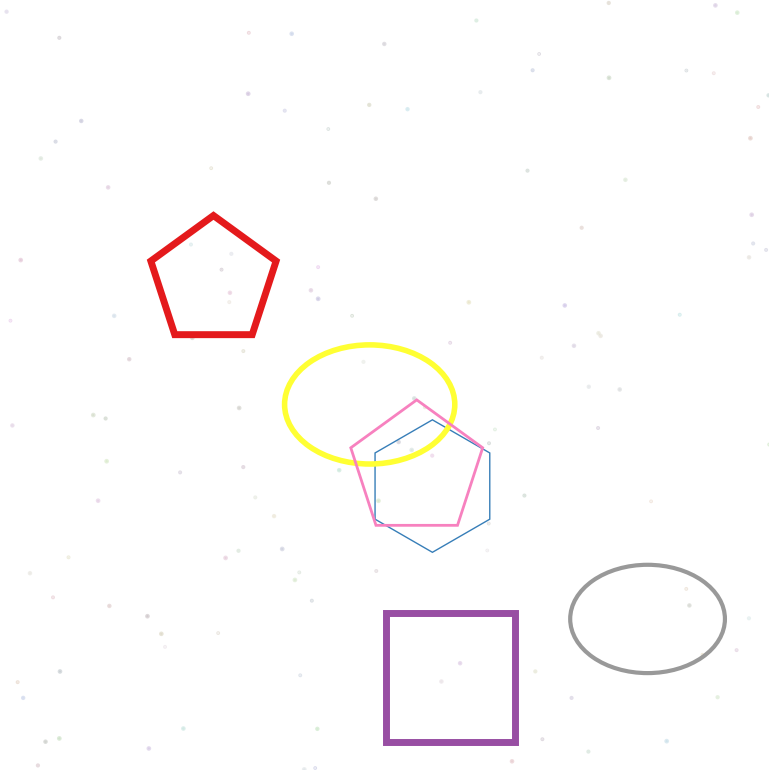[{"shape": "pentagon", "thickness": 2.5, "radius": 0.43, "center": [0.277, 0.635]}, {"shape": "hexagon", "thickness": 0.5, "radius": 0.43, "center": [0.562, 0.369]}, {"shape": "square", "thickness": 2.5, "radius": 0.42, "center": [0.585, 0.12]}, {"shape": "oval", "thickness": 2, "radius": 0.55, "center": [0.48, 0.475]}, {"shape": "pentagon", "thickness": 1, "radius": 0.45, "center": [0.541, 0.391]}, {"shape": "oval", "thickness": 1.5, "radius": 0.5, "center": [0.841, 0.196]}]